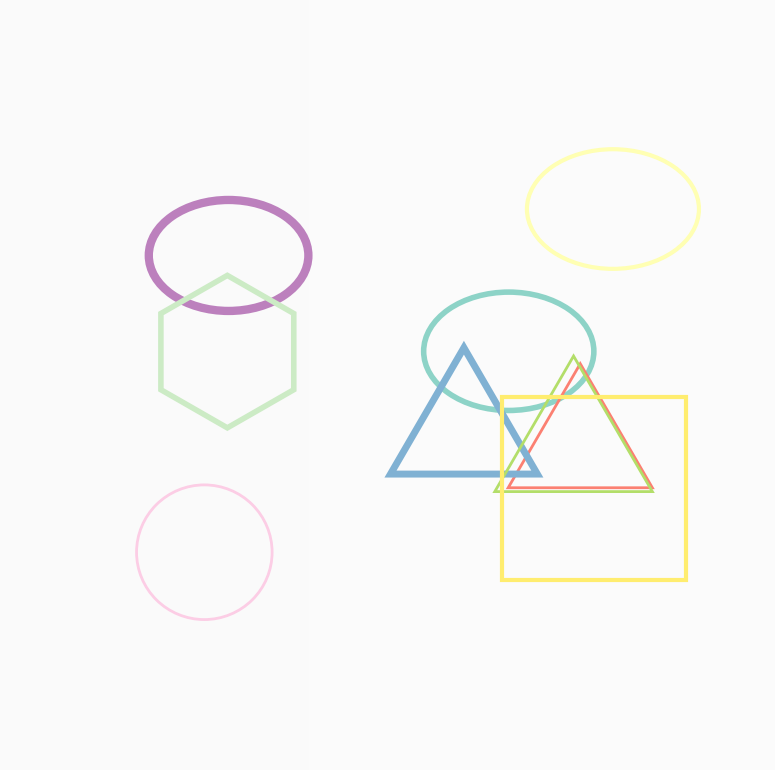[{"shape": "oval", "thickness": 2, "radius": 0.55, "center": [0.656, 0.544]}, {"shape": "oval", "thickness": 1.5, "radius": 0.55, "center": [0.791, 0.729]}, {"shape": "triangle", "thickness": 1, "radius": 0.54, "center": [0.749, 0.42]}, {"shape": "triangle", "thickness": 2.5, "radius": 0.55, "center": [0.599, 0.439]}, {"shape": "triangle", "thickness": 1, "radius": 0.59, "center": [0.74, 0.42]}, {"shape": "circle", "thickness": 1, "radius": 0.44, "center": [0.264, 0.283]}, {"shape": "oval", "thickness": 3, "radius": 0.51, "center": [0.295, 0.668]}, {"shape": "hexagon", "thickness": 2, "radius": 0.49, "center": [0.293, 0.543]}, {"shape": "square", "thickness": 1.5, "radius": 0.59, "center": [0.766, 0.366]}]